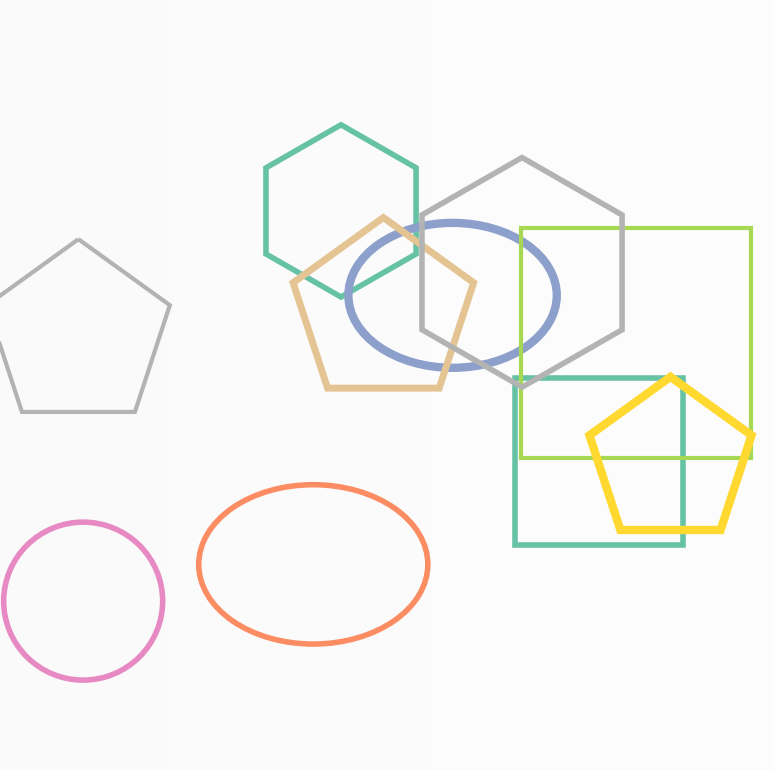[{"shape": "square", "thickness": 2, "radius": 0.54, "center": [0.773, 0.401]}, {"shape": "hexagon", "thickness": 2, "radius": 0.56, "center": [0.44, 0.726]}, {"shape": "oval", "thickness": 2, "radius": 0.74, "center": [0.404, 0.267]}, {"shape": "oval", "thickness": 3, "radius": 0.67, "center": [0.584, 0.616]}, {"shape": "circle", "thickness": 2, "radius": 0.51, "center": [0.107, 0.219]}, {"shape": "square", "thickness": 1.5, "radius": 0.74, "center": [0.821, 0.555]}, {"shape": "pentagon", "thickness": 3, "radius": 0.55, "center": [0.865, 0.401]}, {"shape": "pentagon", "thickness": 2.5, "radius": 0.61, "center": [0.495, 0.595]}, {"shape": "hexagon", "thickness": 2, "radius": 0.75, "center": [0.674, 0.646]}, {"shape": "pentagon", "thickness": 1.5, "radius": 0.62, "center": [0.101, 0.565]}]